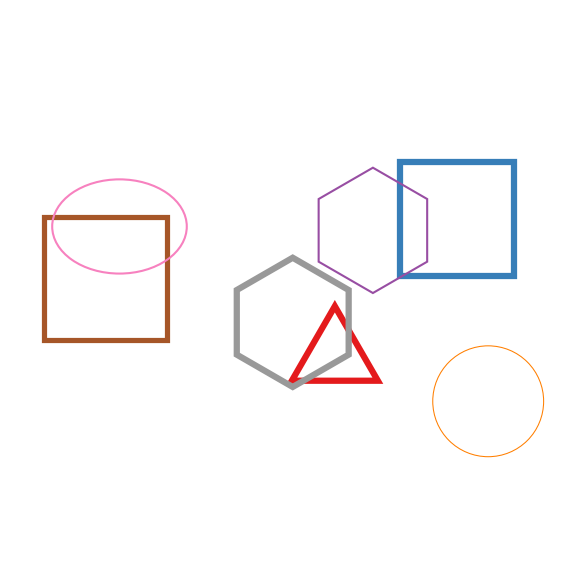[{"shape": "triangle", "thickness": 3, "radius": 0.43, "center": [0.58, 0.383]}, {"shape": "square", "thickness": 3, "radius": 0.5, "center": [0.791, 0.62]}, {"shape": "hexagon", "thickness": 1, "radius": 0.54, "center": [0.646, 0.6]}, {"shape": "circle", "thickness": 0.5, "radius": 0.48, "center": [0.845, 0.304]}, {"shape": "square", "thickness": 2.5, "radius": 0.53, "center": [0.183, 0.516]}, {"shape": "oval", "thickness": 1, "radius": 0.58, "center": [0.207, 0.607]}, {"shape": "hexagon", "thickness": 3, "radius": 0.56, "center": [0.507, 0.441]}]